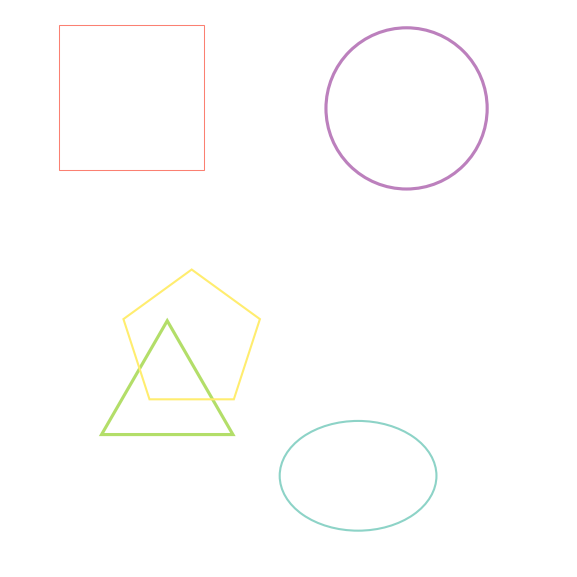[{"shape": "oval", "thickness": 1, "radius": 0.68, "center": [0.62, 0.175]}, {"shape": "square", "thickness": 0.5, "radius": 0.63, "center": [0.228, 0.83]}, {"shape": "triangle", "thickness": 1.5, "radius": 0.66, "center": [0.29, 0.312]}, {"shape": "circle", "thickness": 1.5, "radius": 0.7, "center": [0.704, 0.811]}, {"shape": "pentagon", "thickness": 1, "radius": 0.62, "center": [0.332, 0.408]}]